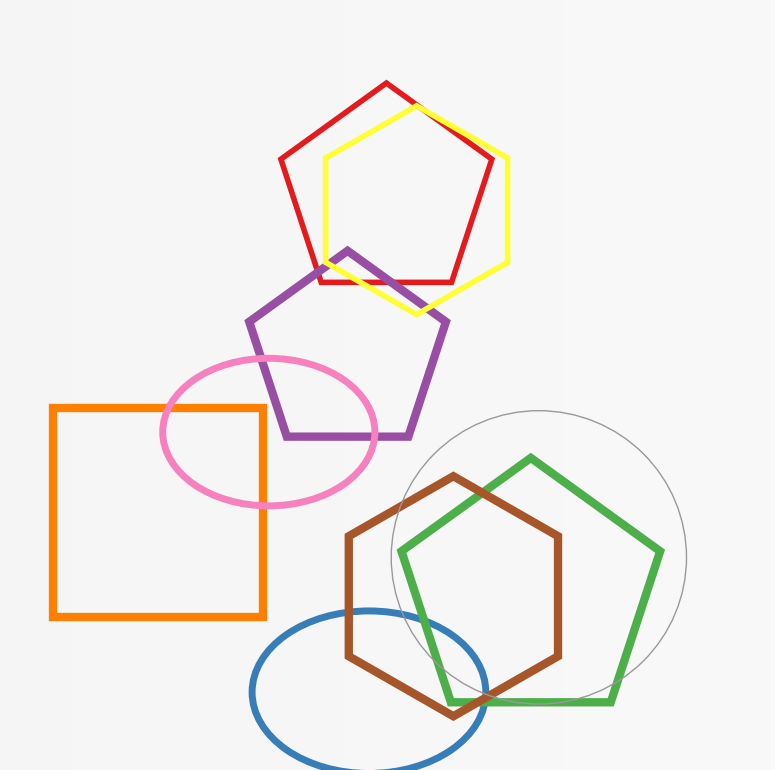[{"shape": "pentagon", "thickness": 2, "radius": 0.72, "center": [0.499, 0.749]}, {"shape": "oval", "thickness": 2.5, "radius": 0.75, "center": [0.476, 0.101]}, {"shape": "pentagon", "thickness": 3, "radius": 0.88, "center": [0.685, 0.23]}, {"shape": "pentagon", "thickness": 3, "radius": 0.67, "center": [0.448, 0.541]}, {"shape": "square", "thickness": 3, "radius": 0.68, "center": [0.203, 0.334]}, {"shape": "hexagon", "thickness": 2, "radius": 0.68, "center": [0.538, 0.727]}, {"shape": "hexagon", "thickness": 3, "radius": 0.78, "center": [0.585, 0.226]}, {"shape": "oval", "thickness": 2.5, "radius": 0.68, "center": [0.347, 0.439]}, {"shape": "circle", "thickness": 0.5, "radius": 0.95, "center": [0.695, 0.276]}]